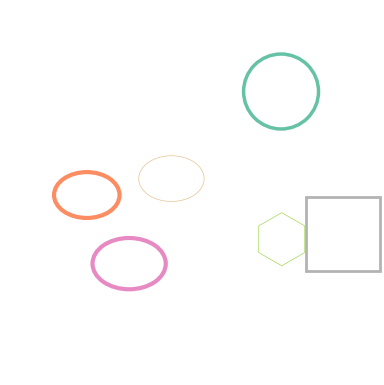[{"shape": "circle", "thickness": 2.5, "radius": 0.49, "center": [0.73, 0.762]}, {"shape": "oval", "thickness": 3, "radius": 0.43, "center": [0.225, 0.493]}, {"shape": "oval", "thickness": 3, "radius": 0.48, "center": [0.335, 0.315]}, {"shape": "hexagon", "thickness": 0.5, "radius": 0.35, "center": [0.732, 0.379]}, {"shape": "oval", "thickness": 0.5, "radius": 0.42, "center": [0.445, 0.536]}, {"shape": "square", "thickness": 2, "radius": 0.48, "center": [0.89, 0.393]}]